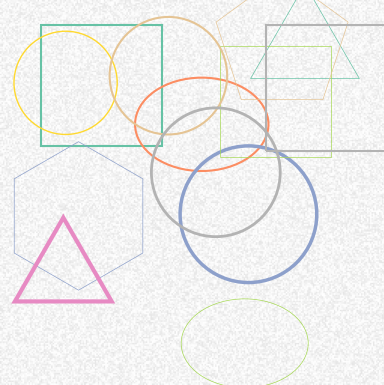[{"shape": "square", "thickness": 1.5, "radius": 0.78, "center": [0.265, 0.778]}, {"shape": "triangle", "thickness": 0.5, "radius": 0.82, "center": [0.792, 0.877]}, {"shape": "oval", "thickness": 1.5, "radius": 0.87, "center": [0.524, 0.677]}, {"shape": "hexagon", "thickness": 0.5, "radius": 0.96, "center": [0.204, 0.439]}, {"shape": "circle", "thickness": 2.5, "radius": 0.89, "center": [0.645, 0.444]}, {"shape": "triangle", "thickness": 3, "radius": 0.73, "center": [0.164, 0.29]}, {"shape": "oval", "thickness": 0.5, "radius": 0.82, "center": [0.636, 0.108]}, {"shape": "square", "thickness": 0.5, "radius": 0.72, "center": [0.716, 0.737]}, {"shape": "circle", "thickness": 1, "radius": 0.67, "center": [0.17, 0.785]}, {"shape": "pentagon", "thickness": 0.5, "radius": 0.9, "center": [0.733, 0.887]}, {"shape": "circle", "thickness": 1.5, "radius": 0.76, "center": [0.437, 0.803]}, {"shape": "square", "thickness": 1.5, "radius": 0.82, "center": [0.854, 0.773]}, {"shape": "circle", "thickness": 2, "radius": 0.84, "center": [0.561, 0.553]}]